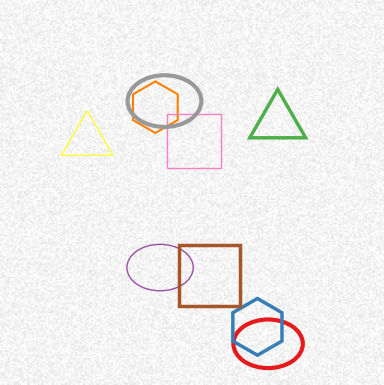[{"shape": "oval", "thickness": 3, "radius": 0.45, "center": [0.696, 0.107]}, {"shape": "hexagon", "thickness": 2.5, "radius": 0.37, "center": [0.669, 0.151]}, {"shape": "triangle", "thickness": 2.5, "radius": 0.42, "center": [0.721, 0.684]}, {"shape": "oval", "thickness": 1, "radius": 0.43, "center": [0.416, 0.305]}, {"shape": "hexagon", "thickness": 1.5, "radius": 0.34, "center": [0.404, 0.722]}, {"shape": "triangle", "thickness": 1, "radius": 0.39, "center": [0.226, 0.635]}, {"shape": "square", "thickness": 2.5, "radius": 0.4, "center": [0.545, 0.285]}, {"shape": "square", "thickness": 1, "radius": 0.35, "center": [0.504, 0.635]}, {"shape": "oval", "thickness": 3, "radius": 0.48, "center": [0.427, 0.737]}]